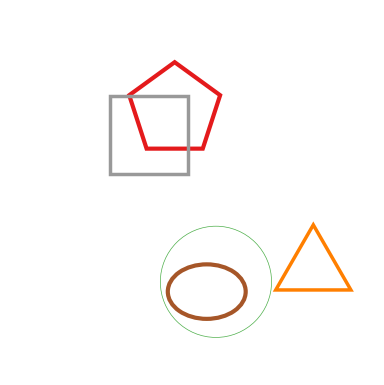[{"shape": "pentagon", "thickness": 3, "radius": 0.62, "center": [0.454, 0.714]}, {"shape": "circle", "thickness": 0.5, "radius": 0.72, "center": [0.561, 0.268]}, {"shape": "triangle", "thickness": 2.5, "radius": 0.56, "center": [0.814, 0.303]}, {"shape": "oval", "thickness": 3, "radius": 0.51, "center": [0.537, 0.243]}, {"shape": "square", "thickness": 2.5, "radius": 0.51, "center": [0.388, 0.649]}]